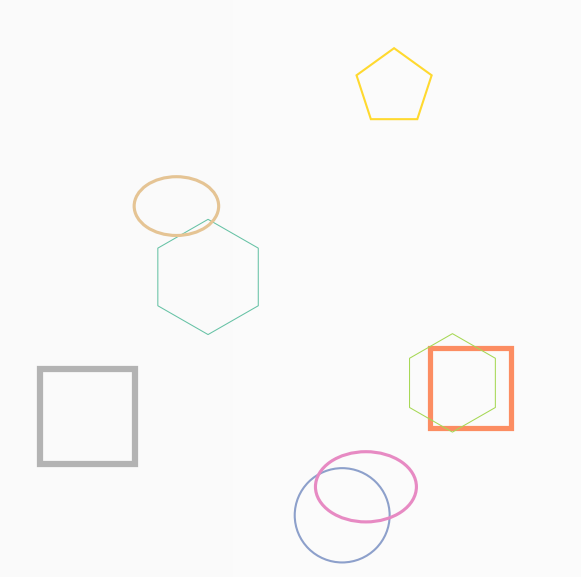[{"shape": "hexagon", "thickness": 0.5, "radius": 0.5, "center": [0.358, 0.52]}, {"shape": "square", "thickness": 2.5, "radius": 0.35, "center": [0.81, 0.327]}, {"shape": "circle", "thickness": 1, "radius": 0.41, "center": [0.589, 0.107]}, {"shape": "oval", "thickness": 1.5, "radius": 0.43, "center": [0.63, 0.156]}, {"shape": "hexagon", "thickness": 0.5, "radius": 0.43, "center": [0.778, 0.336]}, {"shape": "pentagon", "thickness": 1, "radius": 0.34, "center": [0.678, 0.848]}, {"shape": "oval", "thickness": 1.5, "radius": 0.36, "center": [0.304, 0.642]}, {"shape": "square", "thickness": 3, "radius": 0.41, "center": [0.151, 0.278]}]